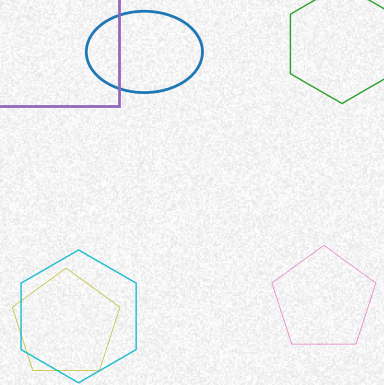[{"shape": "oval", "thickness": 2, "radius": 0.75, "center": [0.375, 0.865]}, {"shape": "hexagon", "thickness": 1, "radius": 0.77, "center": [0.888, 0.886]}, {"shape": "square", "thickness": 2, "radius": 0.81, "center": [0.148, 0.886]}, {"shape": "pentagon", "thickness": 0.5, "radius": 0.71, "center": [0.841, 0.221]}, {"shape": "pentagon", "thickness": 0.5, "radius": 0.74, "center": [0.172, 0.157]}, {"shape": "hexagon", "thickness": 1, "radius": 0.86, "center": [0.204, 0.178]}]